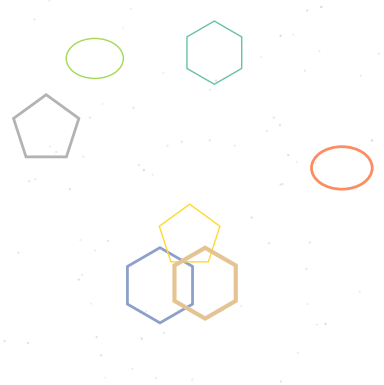[{"shape": "hexagon", "thickness": 1, "radius": 0.41, "center": [0.557, 0.863]}, {"shape": "oval", "thickness": 2, "radius": 0.39, "center": [0.888, 0.564]}, {"shape": "hexagon", "thickness": 2, "radius": 0.49, "center": [0.416, 0.259]}, {"shape": "oval", "thickness": 1, "radius": 0.37, "center": [0.246, 0.848]}, {"shape": "pentagon", "thickness": 1, "radius": 0.41, "center": [0.493, 0.387]}, {"shape": "hexagon", "thickness": 3, "radius": 0.46, "center": [0.533, 0.264]}, {"shape": "pentagon", "thickness": 2, "radius": 0.45, "center": [0.12, 0.665]}]